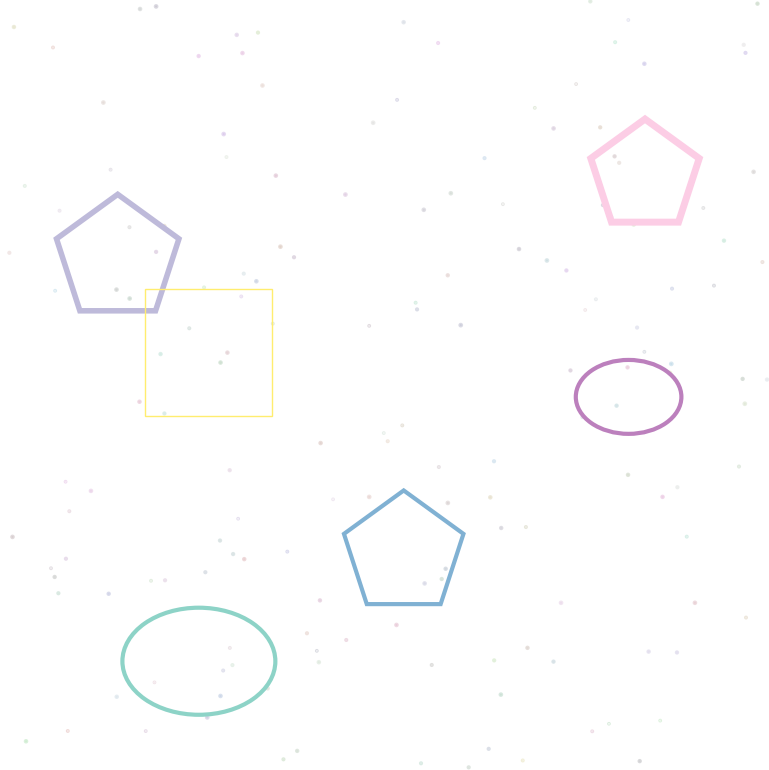[{"shape": "oval", "thickness": 1.5, "radius": 0.5, "center": [0.258, 0.141]}, {"shape": "pentagon", "thickness": 2, "radius": 0.42, "center": [0.153, 0.664]}, {"shape": "pentagon", "thickness": 1.5, "radius": 0.41, "center": [0.524, 0.281]}, {"shape": "pentagon", "thickness": 2.5, "radius": 0.37, "center": [0.838, 0.771]}, {"shape": "oval", "thickness": 1.5, "radius": 0.34, "center": [0.816, 0.485]}, {"shape": "square", "thickness": 0.5, "radius": 0.41, "center": [0.27, 0.543]}]